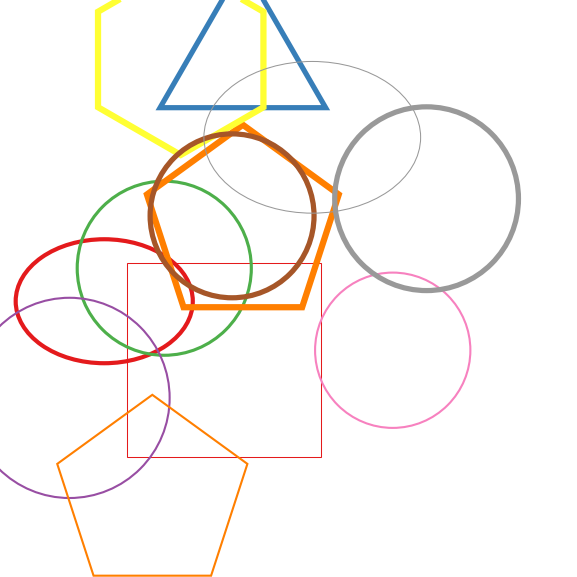[{"shape": "oval", "thickness": 2, "radius": 0.77, "center": [0.181, 0.478]}, {"shape": "square", "thickness": 0.5, "radius": 0.84, "center": [0.388, 0.376]}, {"shape": "triangle", "thickness": 2.5, "radius": 0.83, "center": [0.421, 0.895]}, {"shape": "circle", "thickness": 1.5, "radius": 0.75, "center": [0.284, 0.535]}, {"shape": "circle", "thickness": 1, "radius": 0.87, "center": [0.12, 0.31]}, {"shape": "pentagon", "thickness": 3, "radius": 0.87, "center": [0.421, 0.608]}, {"shape": "pentagon", "thickness": 1, "radius": 0.87, "center": [0.264, 0.142]}, {"shape": "hexagon", "thickness": 3, "radius": 0.83, "center": [0.313, 0.896]}, {"shape": "circle", "thickness": 2.5, "radius": 0.71, "center": [0.402, 0.625]}, {"shape": "circle", "thickness": 1, "radius": 0.67, "center": [0.68, 0.393]}, {"shape": "oval", "thickness": 0.5, "radius": 0.94, "center": [0.541, 0.761]}, {"shape": "circle", "thickness": 2.5, "radius": 0.8, "center": [0.739, 0.655]}]